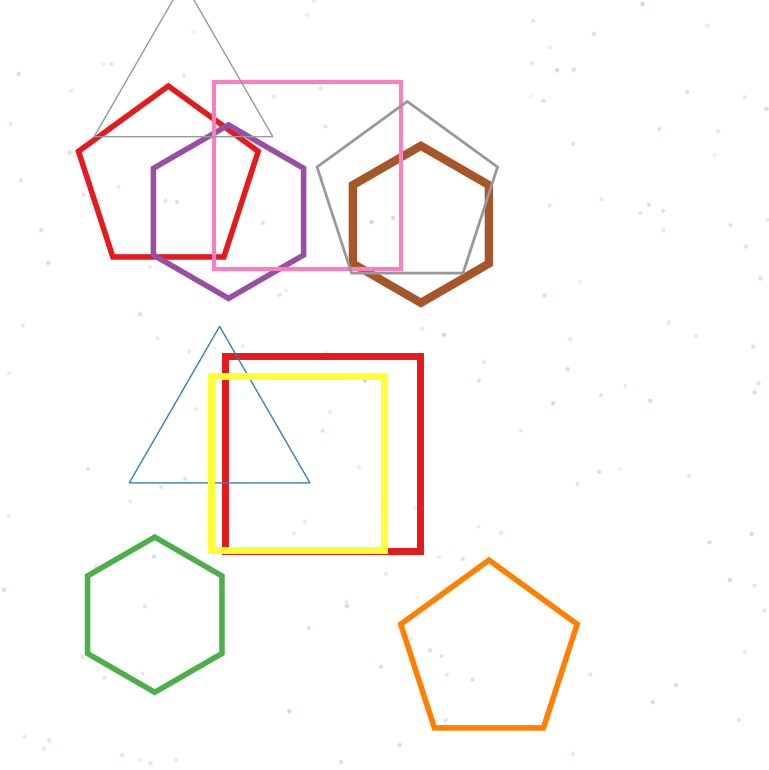[{"shape": "square", "thickness": 2.5, "radius": 0.63, "center": [0.419, 0.411]}, {"shape": "pentagon", "thickness": 2, "radius": 0.61, "center": [0.219, 0.766]}, {"shape": "triangle", "thickness": 0.5, "radius": 0.68, "center": [0.285, 0.441]}, {"shape": "hexagon", "thickness": 2, "radius": 0.5, "center": [0.201, 0.202]}, {"shape": "hexagon", "thickness": 2, "radius": 0.56, "center": [0.297, 0.725]}, {"shape": "pentagon", "thickness": 2, "radius": 0.6, "center": [0.635, 0.152]}, {"shape": "square", "thickness": 2.5, "radius": 0.56, "center": [0.386, 0.399]}, {"shape": "hexagon", "thickness": 3, "radius": 0.51, "center": [0.547, 0.709]}, {"shape": "square", "thickness": 1.5, "radius": 0.61, "center": [0.399, 0.772]}, {"shape": "triangle", "thickness": 0.5, "radius": 0.67, "center": [0.238, 0.89]}, {"shape": "pentagon", "thickness": 1, "radius": 0.62, "center": [0.529, 0.745]}]